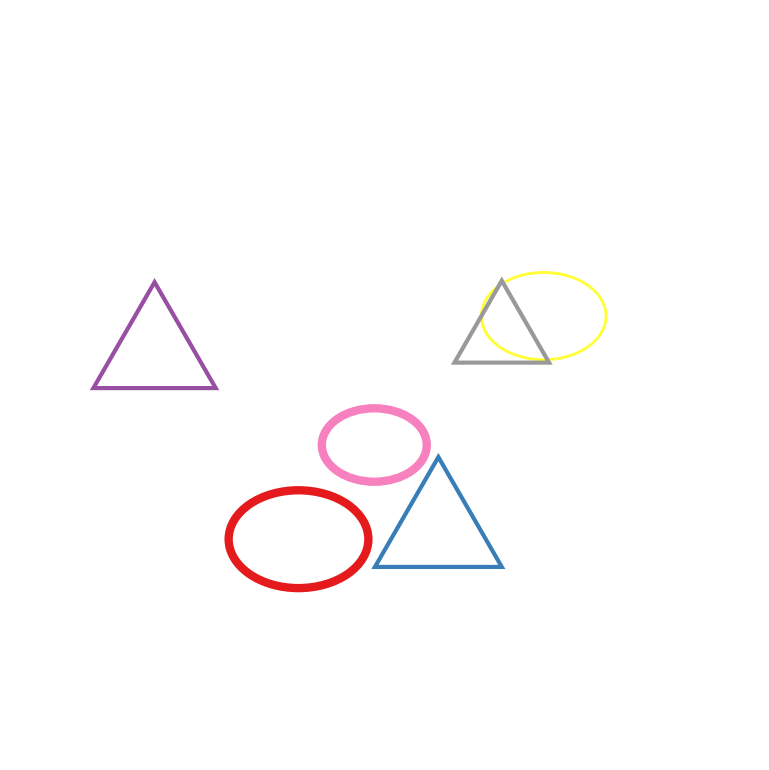[{"shape": "oval", "thickness": 3, "radius": 0.45, "center": [0.388, 0.3]}, {"shape": "triangle", "thickness": 1.5, "radius": 0.48, "center": [0.569, 0.311]}, {"shape": "triangle", "thickness": 1.5, "radius": 0.46, "center": [0.201, 0.542]}, {"shape": "oval", "thickness": 1, "radius": 0.4, "center": [0.706, 0.59]}, {"shape": "oval", "thickness": 3, "radius": 0.34, "center": [0.486, 0.422]}, {"shape": "triangle", "thickness": 1.5, "radius": 0.35, "center": [0.652, 0.565]}]